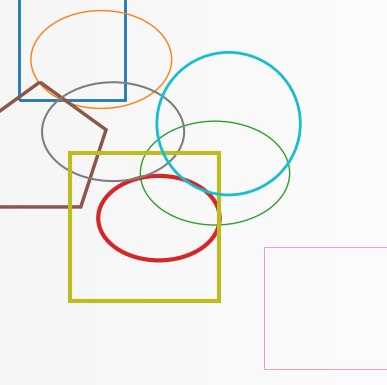[{"shape": "square", "thickness": 2, "radius": 0.68, "center": [0.185, 0.878]}, {"shape": "oval", "thickness": 1, "radius": 0.91, "center": [0.261, 0.845]}, {"shape": "oval", "thickness": 1, "radius": 0.96, "center": [0.555, 0.55]}, {"shape": "oval", "thickness": 3, "radius": 0.78, "center": [0.41, 0.433]}, {"shape": "pentagon", "thickness": 2.5, "radius": 0.9, "center": [0.103, 0.608]}, {"shape": "square", "thickness": 0.5, "radius": 0.79, "center": [0.839, 0.201]}, {"shape": "oval", "thickness": 1.5, "radius": 0.92, "center": [0.292, 0.658]}, {"shape": "square", "thickness": 3, "radius": 0.96, "center": [0.373, 0.41]}, {"shape": "circle", "thickness": 2, "radius": 0.93, "center": [0.59, 0.679]}]